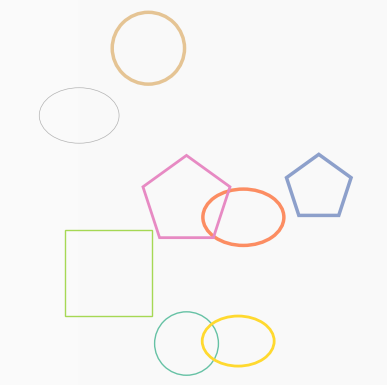[{"shape": "circle", "thickness": 1, "radius": 0.41, "center": [0.481, 0.108]}, {"shape": "oval", "thickness": 2.5, "radius": 0.52, "center": [0.628, 0.436]}, {"shape": "pentagon", "thickness": 2.5, "radius": 0.44, "center": [0.823, 0.511]}, {"shape": "pentagon", "thickness": 2, "radius": 0.59, "center": [0.481, 0.478]}, {"shape": "square", "thickness": 1, "radius": 0.56, "center": [0.281, 0.291]}, {"shape": "oval", "thickness": 2, "radius": 0.46, "center": [0.615, 0.114]}, {"shape": "circle", "thickness": 2.5, "radius": 0.47, "center": [0.383, 0.875]}, {"shape": "oval", "thickness": 0.5, "radius": 0.51, "center": [0.204, 0.7]}]